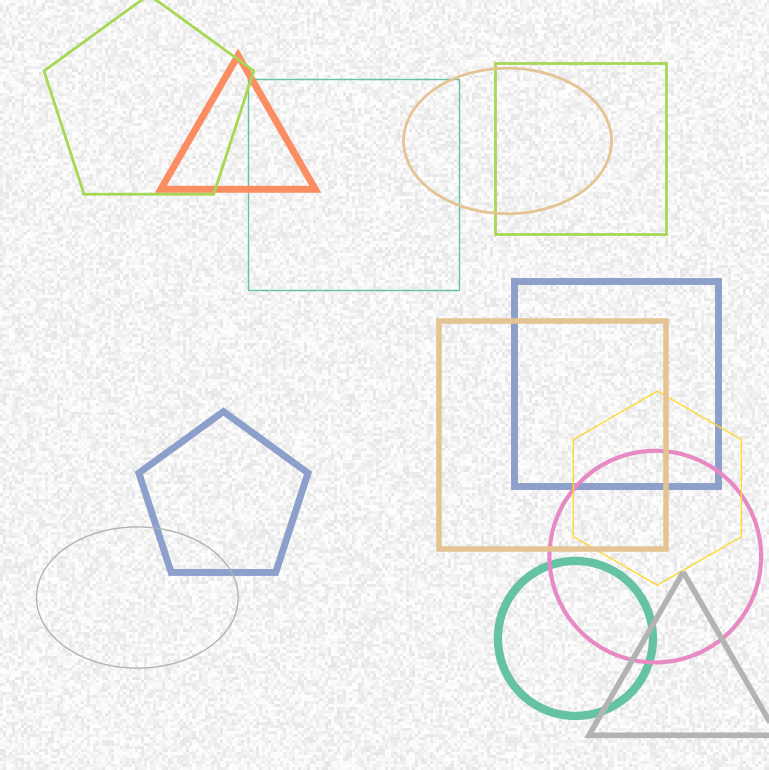[{"shape": "square", "thickness": 0.5, "radius": 0.69, "center": [0.46, 0.76]}, {"shape": "circle", "thickness": 3, "radius": 0.5, "center": [0.747, 0.171]}, {"shape": "triangle", "thickness": 2.5, "radius": 0.58, "center": [0.309, 0.812]}, {"shape": "square", "thickness": 2.5, "radius": 0.66, "center": [0.8, 0.502]}, {"shape": "pentagon", "thickness": 2.5, "radius": 0.58, "center": [0.29, 0.35]}, {"shape": "circle", "thickness": 1.5, "radius": 0.69, "center": [0.851, 0.277]}, {"shape": "pentagon", "thickness": 1, "radius": 0.72, "center": [0.193, 0.864]}, {"shape": "square", "thickness": 1, "radius": 0.55, "center": [0.754, 0.807]}, {"shape": "hexagon", "thickness": 0.5, "radius": 0.63, "center": [0.854, 0.366]}, {"shape": "square", "thickness": 2, "radius": 0.74, "center": [0.717, 0.435]}, {"shape": "oval", "thickness": 1, "radius": 0.68, "center": [0.659, 0.817]}, {"shape": "triangle", "thickness": 2, "radius": 0.71, "center": [0.887, 0.116]}, {"shape": "oval", "thickness": 0.5, "radius": 0.66, "center": [0.178, 0.224]}]